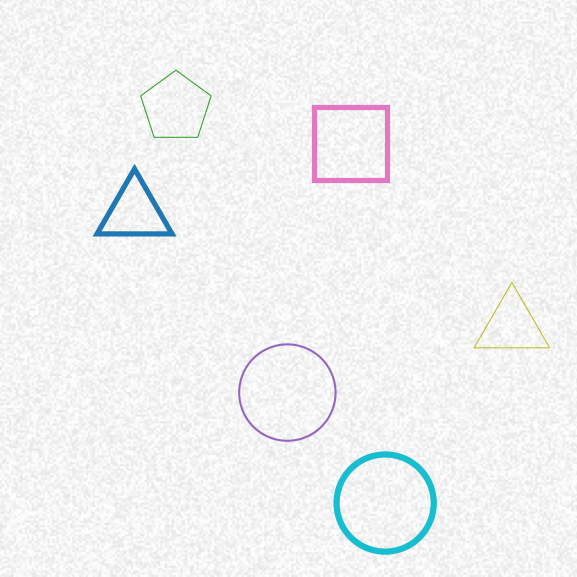[{"shape": "triangle", "thickness": 2.5, "radius": 0.38, "center": [0.233, 0.632]}, {"shape": "pentagon", "thickness": 0.5, "radius": 0.32, "center": [0.305, 0.813]}, {"shape": "circle", "thickness": 1, "radius": 0.42, "center": [0.498, 0.319]}, {"shape": "square", "thickness": 2.5, "radius": 0.32, "center": [0.607, 0.751]}, {"shape": "triangle", "thickness": 0.5, "radius": 0.38, "center": [0.886, 0.435]}, {"shape": "circle", "thickness": 3, "radius": 0.42, "center": [0.667, 0.128]}]